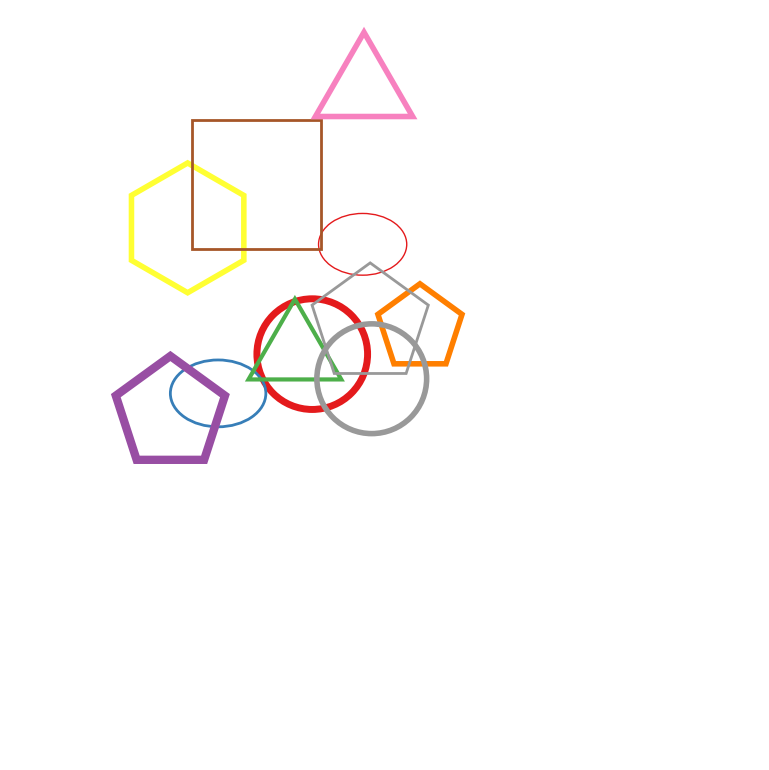[{"shape": "circle", "thickness": 2.5, "radius": 0.36, "center": [0.406, 0.54]}, {"shape": "oval", "thickness": 0.5, "radius": 0.29, "center": [0.471, 0.683]}, {"shape": "oval", "thickness": 1, "radius": 0.31, "center": [0.283, 0.489]}, {"shape": "triangle", "thickness": 1.5, "radius": 0.35, "center": [0.383, 0.542]}, {"shape": "pentagon", "thickness": 3, "radius": 0.37, "center": [0.221, 0.463]}, {"shape": "pentagon", "thickness": 2, "radius": 0.29, "center": [0.545, 0.574]}, {"shape": "hexagon", "thickness": 2, "radius": 0.42, "center": [0.244, 0.704]}, {"shape": "square", "thickness": 1, "radius": 0.42, "center": [0.333, 0.76]}, {"shape": "triangle", "thickness": 2, "radius": 0.36, "center": [0.473, 0.885]}, {"shape": "circle", "thickness": 2, "radius": 0.36, "center": [0.483, 0.508]}, {"shape": "pentagon", "thickness": 1, "radius": 0.4, "center": [0.481, 0.579]}]